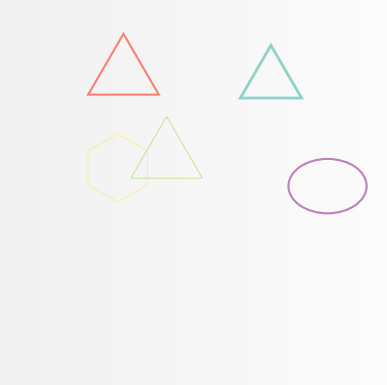[{"shape": "triangle", "thickness": 2, "radius": 0.46, "center": [0.699, 0.791]}, {"shape": "triangle", "thickness": 1.5, "radius": 0.53, "center": [0.319, 0.807]}, {"shape": "triangle", "thickness": 0.5, "radius": 0.53, "center": [0.43, 0.591]}, {"shape": "oval", "thickness": 1.5, "radius": 0.5, "center": [0.845, 0.517]}, {"shape": "hexagon", "thickness": 0.5, "radius": 0.44, "center": [0.304, 0.564]}]